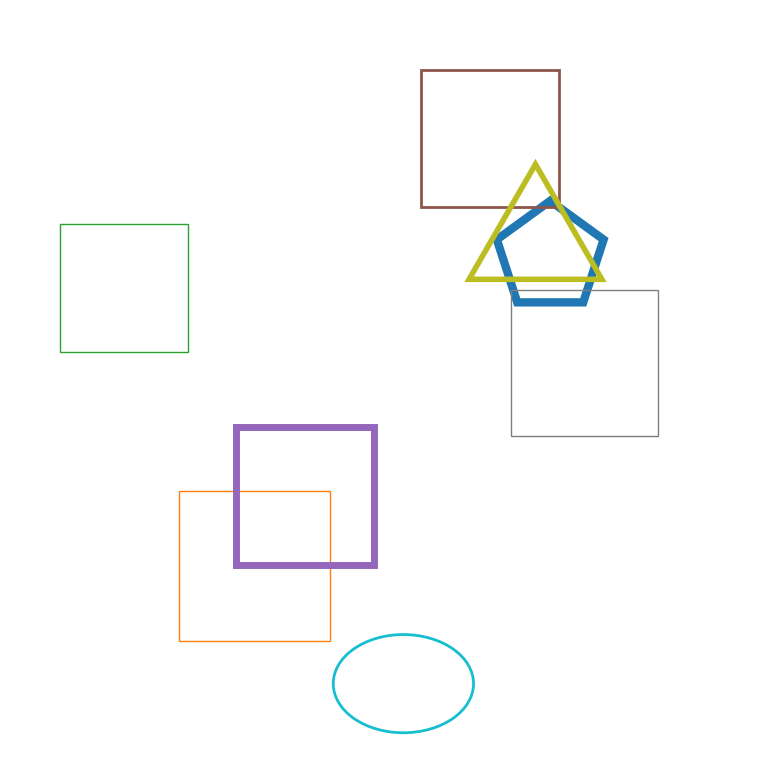[{"shape": "pentagon", "thickness": 3, "radius": 0.36, "center": [0.715, 0.666]}, {"shape": "square", "thickness": 0.5, "radius": 0.49, "center": [0.331, 0.265]}, {"shape": "square", "thickness": 0.5, "radius": 0.42, "center": [0.161, 0.626]}, {"shape": "square", "thickness": 2.5, "radius": 0.45, "center": [0.396, 0.356]}, {"shape": "square", "thickness": 1, "radius": 0.45, "center": [0.637, 0.82]}, {"shape": "square", "thickness": 0.5, "radius": 0.48, "center": [0.759, 0.529]}, {"shape": "triangle", "thickness": 2, "radius": 0.5, "center": [0.695, 0.687]}, {"shape": "oval", "thickness": 1, "radius": 0.46, "center": [0.524, 0.112]}]